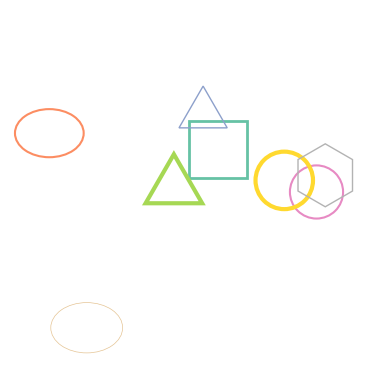[{"shape": "square", "thickness": 2, "radius": 0.37, "center": [0.566, 0.611]}, {"shape": "oval", "thickness": 1.5, "radius": 0.45, "center": [0.128, 0.654]}, {"shape": "triangle", "thickness": 1, "radius": 0.36, "center": [0.528, 0.704]}, {"shape": "circle", "thickness": 1.5, "radius": 0.35, "center": [0.822, 0.501]}, {"shape": "triangle", "thickness": 3, "radius": 0.42, "center": [0.452, 0.514]}, {"shape": "circle", "thickness": 3, "radius": 0.37, "center": [0.738, 0.531]}, {"shape": "oval", "thickness": 0.5, "radius": 0.47, "center": [0.225, 0.149]}, {"shape": "hexagon", "thickness": 1, "radius": 0.41, "center": [0.845, 0.545]}]